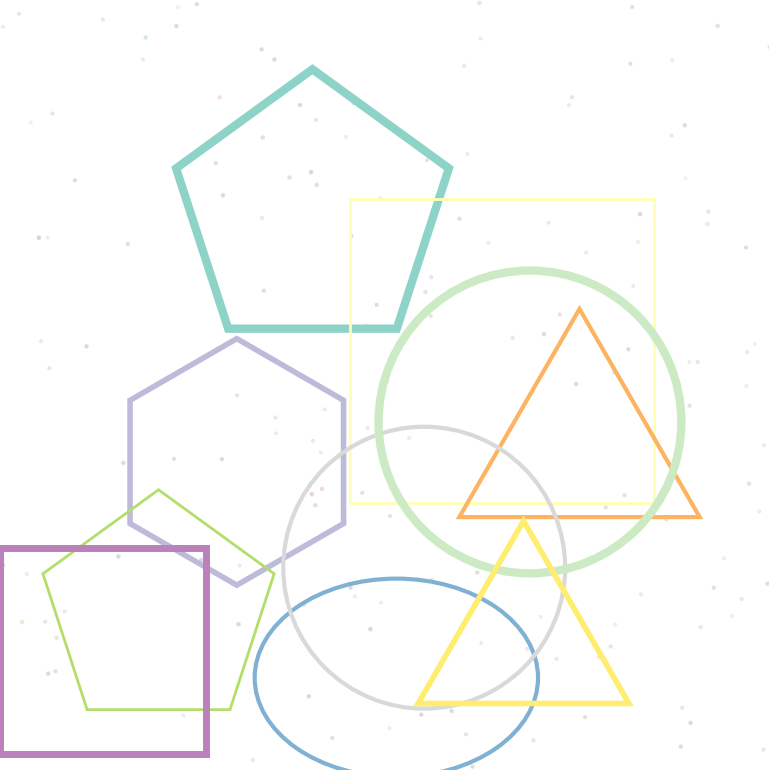[{"shape": "pentagon", "thickness": 3, "radius": 0.93, "center": [0.406, 0.724]}, {"shape": "square", "thickness": 1, "radius": 0.99, "center": [0.652, 0.544]}, {"shape": "hexagon", "thickness": 2, "radius": 0.8, "center": [0.308, 0.4]}, {"shape": "oval", "thickness": 1.5, "radius": 0.92, "center": [0.515, 0.12]}, {"shape": "triangle", "thickness": 1.5, "radius": 0.9, "center": [0.753, 0.419]}, {"shape": "pentagon", "thickness": 1, "radius": 0.79, "center": [0.206, 0.206]}, {"shape": "circle", "thickness": 1.5, "radius": 0.92, "center": [0.551, 0.263]}, {"shape": "square", "thickness": 2.5, "radius": 0.67, "center": [0.133, 0.154]}, {"shape": "circle", "thickness": 3, "radius": 0.98, "center": [0.688, 0.452]}, {"shape": "triangle", "thickness": 2, "radius": 0.79, "center": [0.68, 0.165]}]